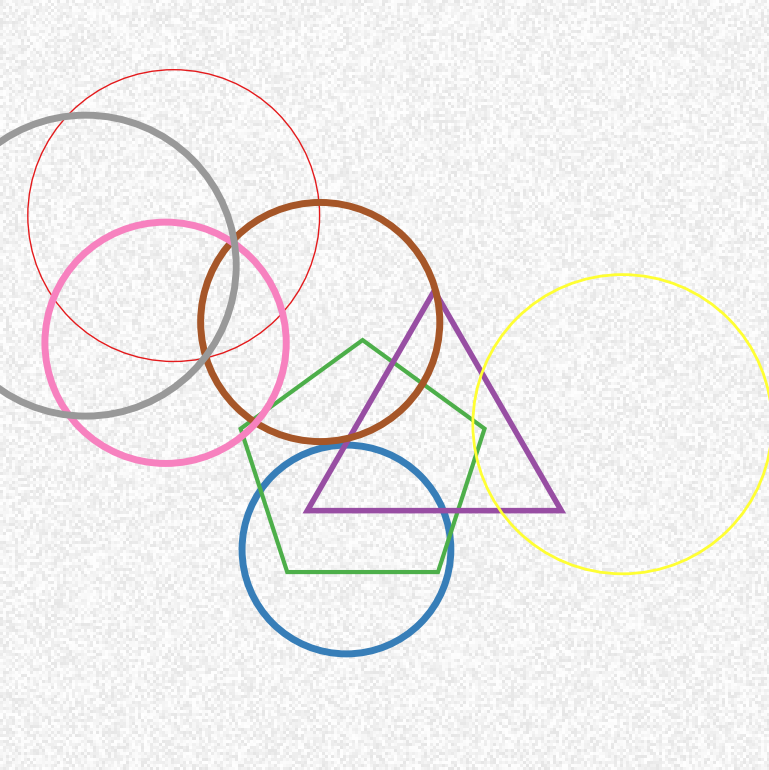[{"shape": "circle", "thickness": 0.5, "radius": 0.95, "center": [0.226, 0.72]}, {"shape": "circle", "thickness": 2.5, "radius": 0.68, "center": [0.45, 0.286]}, {"shape": "pentagon", "thickness": 1.5, "radius": 0.83, "center": [0.471, 0.392]}, {"shape": "triangle", "thickness": 2, "radius": 0.95, "center": [0.564, 0.432]}, {"shape": "circle", "thickness": 1, "radius": 0.97, "center": [0.808, 0.449]}, {"shape": "circle", "thickness": 2.5, "radius": 0.78, "center": [0.416, 0.582]}, {"shape": "circle", "thickness": 2.5, "radius": 0.78, "center": [0.215, 0.555]}, {"shape": "circle", "thickness": 2.5, "radius": 0.98, "center": [0.111, 0.655]}]